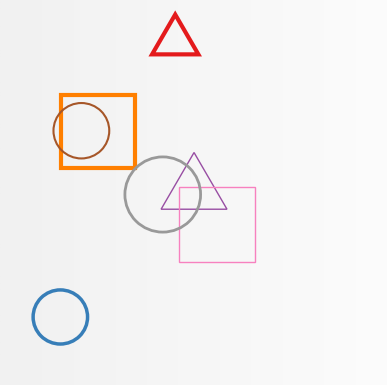[{"shape": "triangle", "thickness": 3, "radius": 0.34, "center": [0.452, 0.893]}, {"shape": "circle", "thickness": 2.5, "radius": 0.35, "center": [0.156, 0.177]}, {"shape": "triangle", "thickness": 1, "radius": 0.49, "center": [0.501, 0.506]}, {"shape": "square", "thickness": 3, "radius": 0.48, "center": [0.253, 0.658]}, {"shape": "circle", "thickness": 1.5, "radius": 0.36, "center": [0.21, 0.66]}, {"shape": "square", "thickness": 1, "radius": 0.48, "center": [0.56, 0.416]}, {"shape": "circle", "thickness": 2, "radius": 0.49, "center": [0.42, 0.495]}]